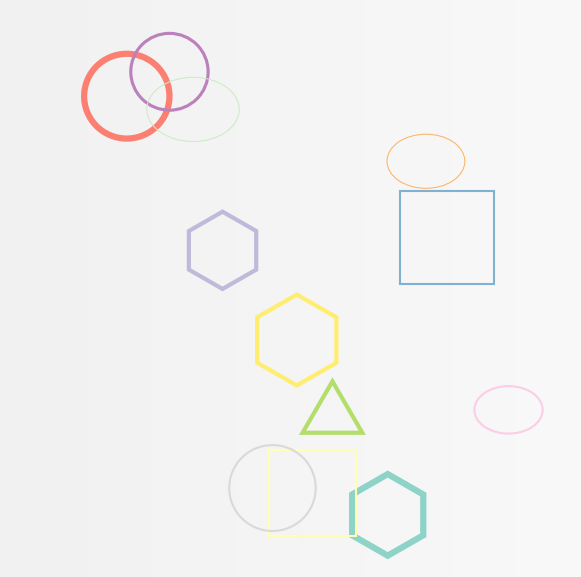[{"shape": "hexagon", "thickness": 3, "radius": 0.35, "center": [0.667, 0.108]}, {"shape": "square", "thickness": 1, "radius": 0.37, "center": [0.538, 0.146]}, {"shape": "hexagon", "thickness": 2, "radius": 0.33, "center": [0.383, 0.566]}, {"shape": "circle", "thickness": 3, "radius": 0.37, "center": [0.218, 0.833]}, {"shape": "square", "thickness": 1, "radius": 0.4, "center": [0.769, 0.588]}, {"shape": "oval", "thickness": 0.5, "radius": 0.33, "center": [0.733, 0.72]}, {"shape": "triangle", "thickness": 2, "radius": 0.3, "center": [0.572, 0.279]}, {"shape": "oval", "thickness": 1, "radius": 0.29, "center": [0.875, 0.289]}, {"shape": "circle", "thickness": 1, "radius": 0.37, "center": [0.469, 0.154]}, {"shape": "circle", "thickness": 1.5, "radius": 0.33, "center": [0.292, 0.875]}, {"shape": "oval", "thickness": 0.5, "radius": 0.4, "center": [0.332, 0.81]}, {"shape": "hexagon", "thickness": 2, "radius": 0.39, "center": [0.511, 0.41]}]